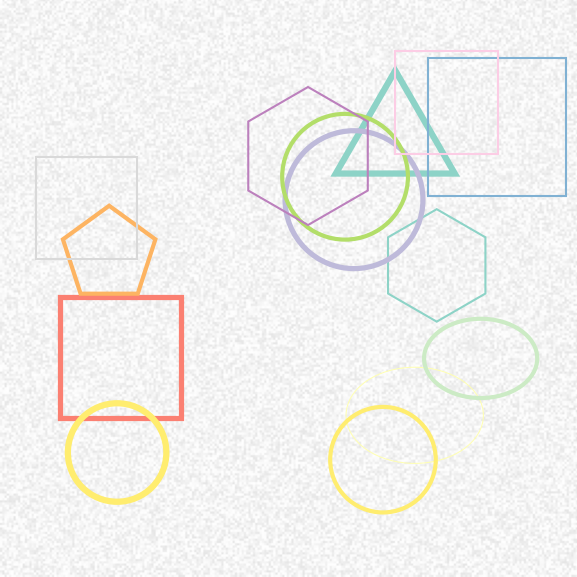[{"shape": "triangle", "thickness": 3, "radius": 0.59, "center": [0.684, 0.758]}, {"shape": "hexagon", "thickness": 1, "radius": 0.49, "center": [0.756, 0.54]}, {"shape": "oval", "thickness": 0.5, "radius": 0.59, "center": [0.718, 0.28]}, {"shape": "circle", "thickness": 2.5, "radius": 0.6, "center": [0.613, 0.653]}, {"shape": "square", "thickness": 2.5, "radius": 0.52, "center": [0.209, 0.381]}, {"shape": "square", "thickness": 1, "radius": 0.6, "center": [0.861, 0.779]}, {"shape": "pentagon", "thickness": 2, "radius": 0.42, "center": [0.189, 0.559]}, {"shape": "circle", "thickness": 2, "radius": 0.54, "center": [0.598, 0.693]}, {"shape": "square", "thickness": 1, "radius": 0.45, "center": [0.773, 0.821]}, {"shape": "square", "thickness": 1, "radius": 0.44, "center": [0.15, 0.639]}, {"shape": "hexagon", "thickness": 1, "radius": 0.6, "center": [0.533, 0.729]}, {"shape": "oval", "thickness": 2, "radius": 0.49, "center": [0.832, 0.379]}, {"shape": "circle", "thickness": 3, "radius": 0.43, "center": [0.203, 0.216]}, {"shape": "circle", "thickness": 2, "radius": 0.46, "center": [0.663, 0.203]}]